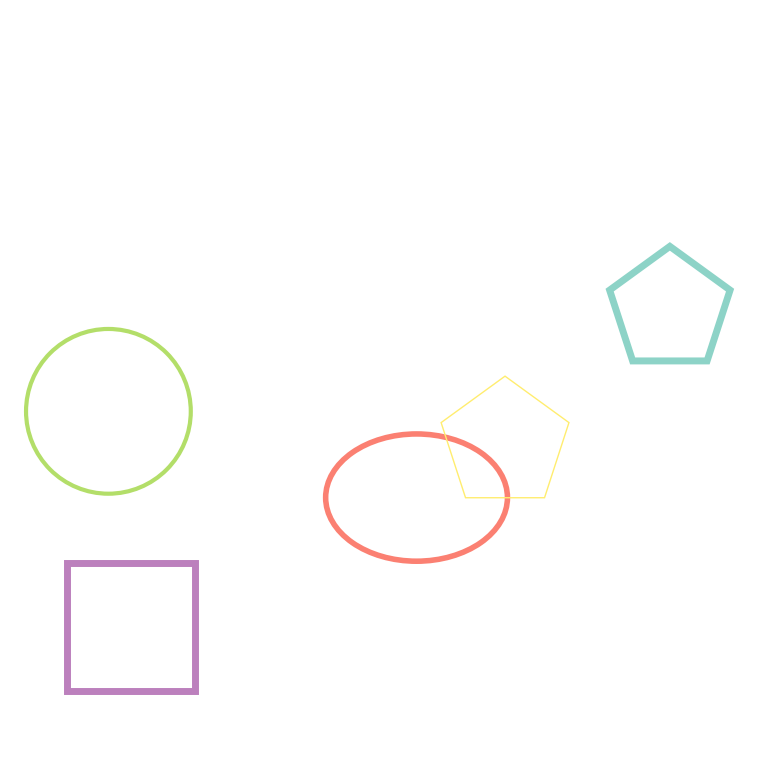[{"shape": "pentagon", "thickness": 2.5, "radius": 0.41, "center": [0.87, 0.598]}, {"shape": "oval", "thickness": 2, "radius": 0.59, "center": [0.541, 0.354]}, {"shape": "circle", "thickness": 1.5, "radius": 0.53, "center": [0.141, 0.466]}, {"shape": "square", "thickness": 2.5, "radius": 0.41, "center": [0.17, 0.186]}, {"shape": "pentagon", "thickness": 0.5, "radius": 0.44, "center": [0.656, 0.424]}]